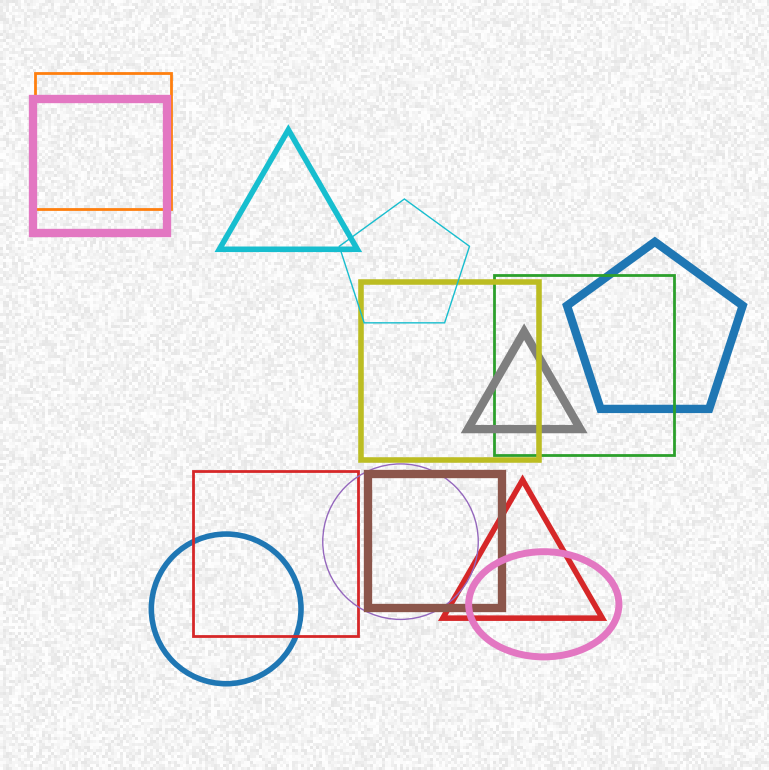[{"shape": "pentagon", "thickness": 3, "radius": 0.6, "center": [0.85, 0.566]}, {"shape": "circle", "thickness": 2, "radius": 0.49, "center": [0.294, 0.209]}, {"shape": "square", "thickness": 1, "radius": 0.44, "center": [0.134, 0.817]}, {"shape": "square", "thickness": 1, "radius": 0.58, "center": [0.758, 0.526]}, {"shape": "square", "thickness": 1, "radius": 0.54, "center": [0.358, 0.281]}, {"shape": "triangle", "thickness": 2, "radius": 0.6, "center": [0.679, 0.257]}, {"shape": "circle", "thickness": 0.5, "radius": 0.5, "center": [0.52, 0.297]}, {"shape": "square", "thickness": 3, "radius": 0.44, "center": [0.564, 0.298]}, {"shape": "oval", "thickness": 2.5, "radius": 0.49, "center": [0.706, 0.215]}, {"shape": "square", "thickness": 3, "radius": 0.43, "center": [0.13, 0.785]}, {"shape": "triangle", "thickness": 3, "radius": 0.42, "center": [0.681, 0.485]}, {"shape": "square", "thickness": 2, "radius": 0.58, "center": [0.584, 0.518]}, {"shape": "triangle", "thickness": 2, "radius": 0.52, "center": [0.374, 0.728]}, {"shape": "pentagon", "thickness": 0.5, "radius": 0.44, "center": [0.525, 0.653]}]